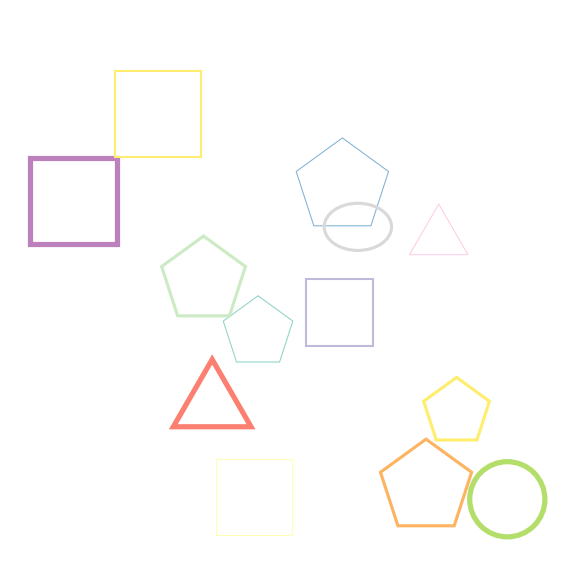[{"shape": "pentagon", "thickness": 0.5, "radius": 0.32, "center": [0.447, 0.424]}, {"shape": "square", "thickness": 0.5, "radius": 0.33, "center": [0.44, 0.138]}, {"shape": "square", "thickness": 1, "radius": 0.29, "center": [0.588, 0.458]}, {"shape": "triangle", "thickness": 2.5, "radius": 0.39, "center": [0.367, 0.299]}, {"shape": "pentagon", "thickness": 0.5, "radius": 0.42, "center": [0.593, 0.676]}, {"shape": "pentagon", "thickness": 1.5, "radius": 0.41, "center": [0.738, 0.156]}, {"shape": "circle", "thickness": 2.5, "radius": 0.33, "center": [0.878, 0.135]}, {"shape": "triangle", "thickness": 0.5, "radius": 0.29, "center": [0.76, 0.587]}, {"shape": "oval", "thickness": 1.5, "radius": 0.29, "center": [0.62, 0.606]}, {"shape": "square", "thickness": 2.5, "radius": 0.37, "center": [0.128, 0.651]}, {"shape": "pentagon", "thickness": 1.5, "radius": 0.38, "center": [0.352, 0.514]}, {"shape": "pentagon", "thickness": 1.5, "radius": 0.3, "center": [0.791, 0.286]}, {"shape": "square", "thickness": 1, "radius": 0.37, "center": [0.274, 0.801]}]